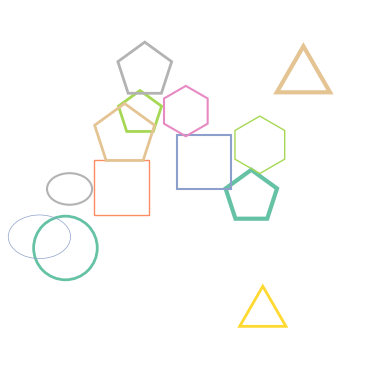[{"shape": "circle", "thickness": 2, "radius": 0.41, "center": [0.17, 0.356]}, {"shape": "pentagon", "thickness": 3, "radius": 0.35, "center": [0.653, 0.489]}, {"shape": "square", "thickness": 1, "radius": 0.35, "center": [0.316, 0.513]}, {"shape": "oval", "thickness": 0.5, "radius": 0.4, "center": [0.102, 0.385]}, {"shape": "square", "thickness": 1.5, "radius": 0.35, "center": [0.53, 0.579]}, {"shape": "hexagon", "thickness": 1.5, "radius": 0.33, "center": [0.483, 0.711]}, {"shape": "hexagon", "thickness": 1, "radius": 0.37, "center": [0.675, 0.624]}, {"shape": "pentagon", "thickness": 2, "radius": 0.29, "center": [0.364, 0.706]}, {"shape": "triangle", "thickness": 2, "radius": 0.35, "center": [0.683, 0.187]}, {"shape": "pentagon", "thickness": 2, "radius": 0.41, "center": [0.324, 0.649]}, {"shape": "triangle", "thickness": 3, "radius": 0.4, "center": [0.788, 0.8]}, {"shape": "pentagon", "thickness": 2, "radius": 0.37, "center": [0.376, 0.817]}, {"shape": "oval", "thickness": 1.5, "radius": 0.29, "center": [0.181, 0.509]}]